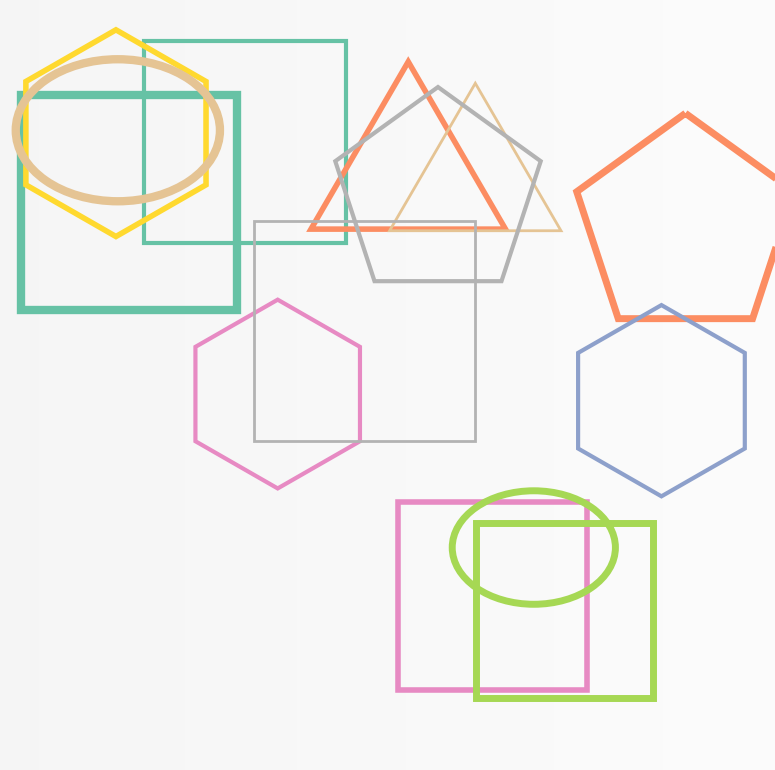[{"shape": "square", "thickness": 1.5, "radius": 0.65, "center": [0.316, 0.815]}, {"shape": "square", "thickness": 3, "radius": 0.7, "center": [0.167, 0.737]}, {"shape": "pentagon", "thickness": 2.5, "radius": 0.74, "center": [0.884, 0.705]}, {"shape": "triangle", "thickness": 2, "radius": 0.72, "center": [0.527, 0.775]}, {"shape": "hexagon", "thickness": 1.5, "radius": 0.62, "center": [0.853, 0.48]}, {"shape": "square", "thickness": 2, "radius": 0.61, "center": [0.636, 0.226]}, {"shape": "hexagon", "thickness": 1.5, "radius": 0.61, "center": [0.358, 0.488]}, {"shape": "square", "thickness": 2.5, "radius": 0.57, "center": [0.729, 0.207]}, {"shape": "oval", "thickness": 2.5, "radius": 0.53, "center": [0.689, 0.289]}, {"shape": "hexagon", "thickness": 2, "radius": 0.67, "center": [0.15, 0.827]}, {"shape": "oval", "thickness": 3, "radius": 0.66, "center": [0.152, 0.831]}, {"shape": "triangle", "thickness": 1, "radius": 0.64, "center": [0.613, 0.764]}, {"shape": "square", "thickness": 1, "radius": 0.71, "center": [0.471, 0.57]}, {"shape": "pentagon", "thickness": 1.5, "radius": 0.7, "center": [0.565, 0.748]}]